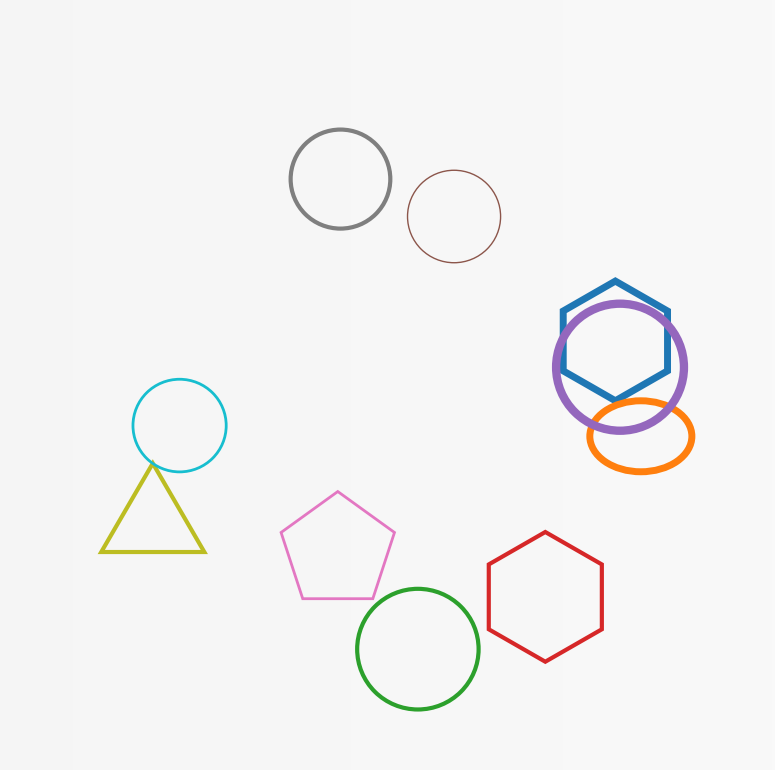[{"shape": "hexagon", "thickness": 2.5, "radius": 0.39, "center": [0.794, 0.557]}, {"shape": "oval", "thickness": 2.5, "radius": 0.33, "center": [0.827, 0.433]}, {"shape": "circle", "thickness": 1.5, "radius": 0.39, "center": [0.539, 0.157]}, {"shape": "hexagon", "thickness": 1.5, "radius": 0.42, "center": [0.704, 0.225]}, {"shape": "circle", "thickness": 3, "radius": 0.41, "center": [0.8, 0.523]}, {"shape": "circle", "thickness": 0.5, "radius": 0.3, "center": [0.586, 0.719]}, {"shape": "pentagon", "thickness": 1, "radius": 0.38, "center": [0.436, 0.285]}, {"shape": "circle", "thickness": 1.5, "radius": 0.32, "center": [0.439, 0.767]}, {"shape": "triangle", "thickness": 1.5, "radius": 0.38, "center": [0.197, 0.321]}, {"shape": "circle", "thickness": 1, "radius": 0.3, "center": [0.232, 0.447]}]